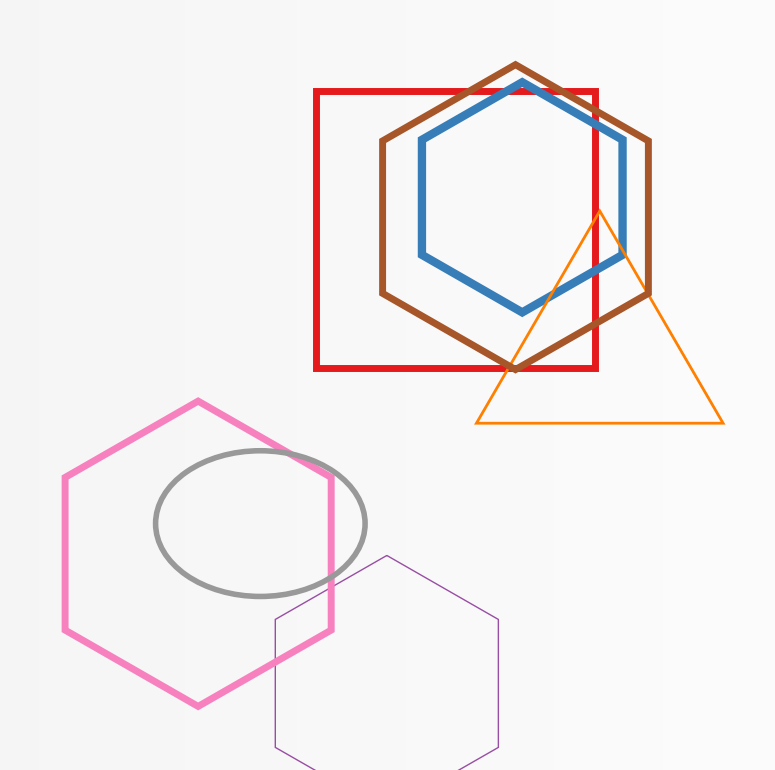[{"shape": "square", "thickness": 2.5, "radius": 0.9, "center": [0.588, 0.702]}, {"shape": "hexagon", "thickness": 3, "radius": 0.75, "center": [0.674, 0.744]}, {"shape": "hexagon", "thickness": 0.5, "radius": 0.83, "center": [0.499, 0.112]}, {"shape": "triangle", "thickness": 1, "radius": 0.92, "center": [0.774, 0.542]}, {"shape": "hexagon", "thickness": 2.5, "radius": 0.99, "center": [0.665, 0.718]}, {"shape": "hexagon", "thickness": 2.5, "radius": 0.99, "center": [0.256, 0.281]}, {"shape": "oval", "thickness": 2, "radius": 0.68, "center": [0.336, 0.32]}]